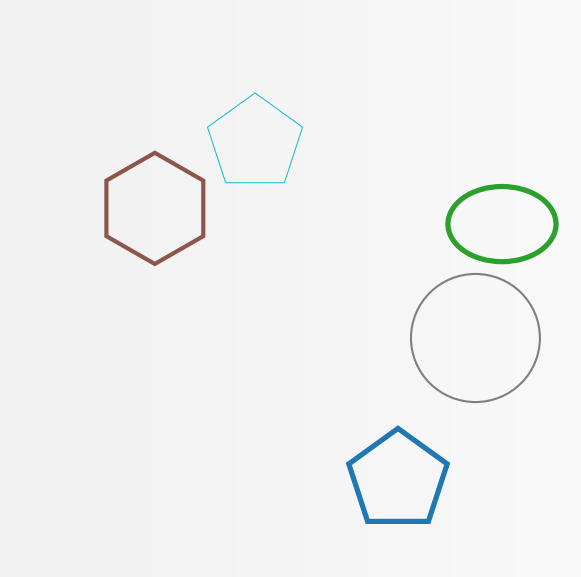[{"shape": "pentagon", "thickness": 2.5, "radius": 0.44, "center": [0.685, 0.168]}, {"shape": "oval", "thickness": 2.5, "radius": 0.46, "center": [0.864, 0.611]}, {"shape": "hexagon", "thickness": 2, "radius": 0.48, "center": [0.266, 0.638]}, {"shape": "circle", "thickness": 1, "radius": 0.55, "center": [0.818, 0.414]}, {"shape": "pentagon", "thickness": 0.5, "radius": 0.43, "center": [0.439, 0.752]}]